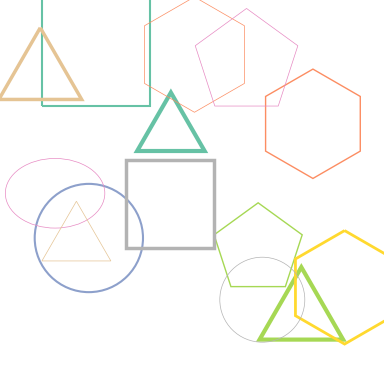[{"shape": "triangle", "thickness": 3, "radius": 0.51, "center": [0.444, 0.658]}, {"shape": "square", "thickness": 1.5, "radius": 0.7, "center": [0.249, 0.865]}, {"shape": "hexagon", "thickness": 0.5, "radius": 0.75, "center": [0.505, 0.858]}, {"shape": "hexagon", "thickness": 1, "radius": 0.71, "center": [0.813, 0.679]}, {"shape": "circle", "thickness": 1.5, "radius": 0.7, "center": [0.231, 0.382]}, {"shape": "pentagon", "thickness": 0.5, "radius": 0.7, "center": [0.64, 0.838]}, {"shape": "oval", "thickness": 0.5, "radius": 0.65, "center": [0.143, 0.498]}, {"shape": "pentagon", "thickness": 1, "radius": 0.6, "center": [0.67, 0.353]}, {"shape": "triangle", "thickness": 3, "radius": 0.63, "center": [0.783, 0.181]}, {"shape": "hexagon", "thickness": 2, "radius": 0.74, "center": [0.895, 0.254]}, {"shape": "triangle", "thickness": 2.5, "radius": 0.62, "center": [0.105, 0.804]}, {"shape": "triangle", "thickness": 0.5, "radius": 0.52, "center": [0.198, 0.374]}, {"shape": "circle", "thickness": 0.5, "radius": 0.55, "center": [0.681, 0.222]}, {"shape": "square", "thickness": 2.5, "radius": 0.57, "center": [0.442, 0.471]}]